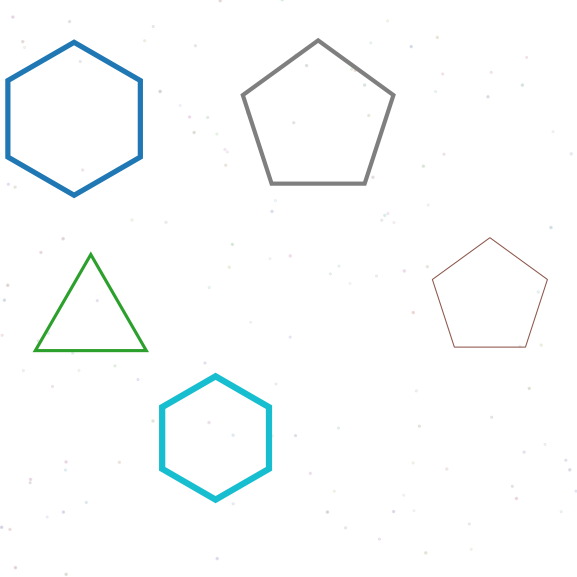[{"shape": "hexagon", "thickness": 2.5, "radius": 0.66, "center": [0.128, 0.793]}, {"shape": "triangle", "thickness": 1.5, "radius": 0.55, "center": [0.157, 0.447]}, {"shape": "pentagon", "thickness": 0.5, "radius": 0.52, "center": [0.848, 0.483]}, {"shape": "pentagon", "thickness": 2, "radius": 0.69, "center": [0.551, 0.792]}, {"shape": "hexagon", "thickness": 3, "radius": 0.53, "center": [0.373, 0.241]}]